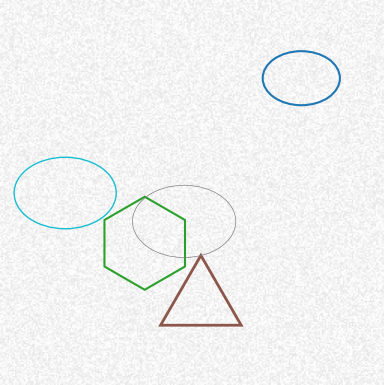[{"shape": "oval", "thickness": 1.5, "radius": 0.5, "center": [0.783, 0.797]}, {"shape": "hexagon", "thickness": 1.5, "radius": 0.6, "center": [0.376, 0.368]}, {"shape": "triangle", "thickness": 2, "radius": 0.6, "center": [0.522, 0.216]}, {"shape": "oval", "thickness": 0.5, "radius": 0.67, "center": [0.478, 0.425]}, {"shape": "oval", "thickness": 1, "radius": 0.66, "center": [0.169, 0.499]}]